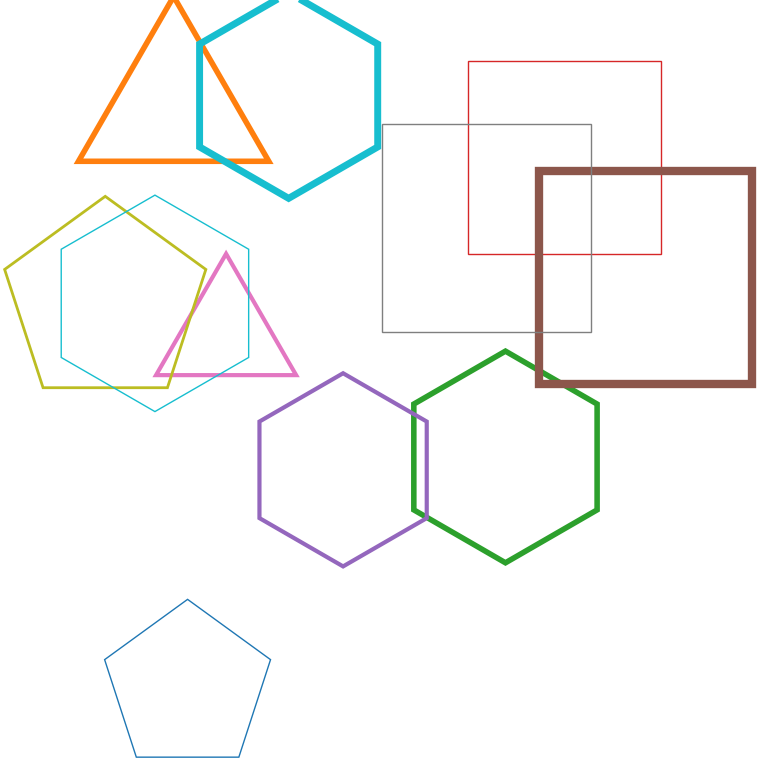[{"shape": "pentagon", "thickness": 0.5, "radius": 0.57, "center": [0.244, 0.108]}, {"shape": "triangle", "thickness": 2, "radius": 0.71, "center": [0.225, 0.862]}, {"shape": "hexagon", "thickness": 2, "radius": 0.69, "center": [0.656, 0.407]}, {"shape": "square", "thickness": 0.5, "radius": 0.63, "center": [0.733, 0.796]}, {"shape": "hexagon", "thickness": 1.5, "radius": 0.63, "center": [0.446, 0.39]}, {"shape": "square", "thickness": 3, "radius": 0.69, "center": [0.838, 0.639]}, {"shape": "triangle", "thickness": 1.5, "radius": 0.53, "center": [0.294, 0.565]}, {"shape": "square", "thickness": 0.5, "radius": 0.68, "center": [0.632, 0.704]}, {"shape": "pentagon", "thickness": 1, "radius": 0.69, "center": [0.137, 0.608]}, {"shape": "hexagon", "thickness": 2.5, "radius": 0.67, "center": [0.375, 0.876]}, {"shape": "hexagon", "thickness": 0.5, "radius": 0.7, "center": [0.201, 0.606]}]